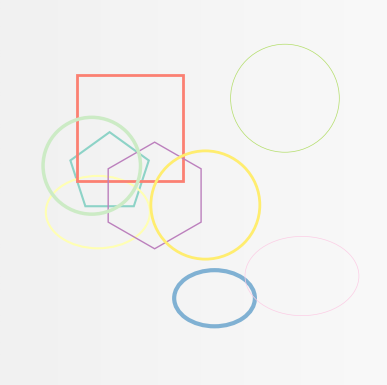[{"shape": "pentagon", "thickness": 1.5, "radius": 0.53, "center": [0.283, 0.55]}, {"shape": "oval", "thickness": 1.5, "radius": 0.67, "center": [0.253, 0.449]}, {"shape": "square", "thickness": 2, "radius": 0.69, "center": [0.335, 0.669]}, {"shape": "oval", "thickness": 3, "radius": 0.52, "center": [0.554, 0.225]}, {"shape": "circle", "thickness": 0.5, "radius": 0.7, "center": [0.735, 0.745]}, {"shape": "oval", "thickness": 0.5, "radius": 0.74, "center": [0.779, 0.283]}, {"shape": "hexagon", "thickness": 1, "radius": 0.69, "center": [0.399, 0.492]}, {"shape": "circle", "thickness": 2.5, "radius": 0.63, "center": [0.237, 0.569]}, {"shape": "circle", "thickness": 2, "radius": 0.7, "center": [0.53, 0.468]}]